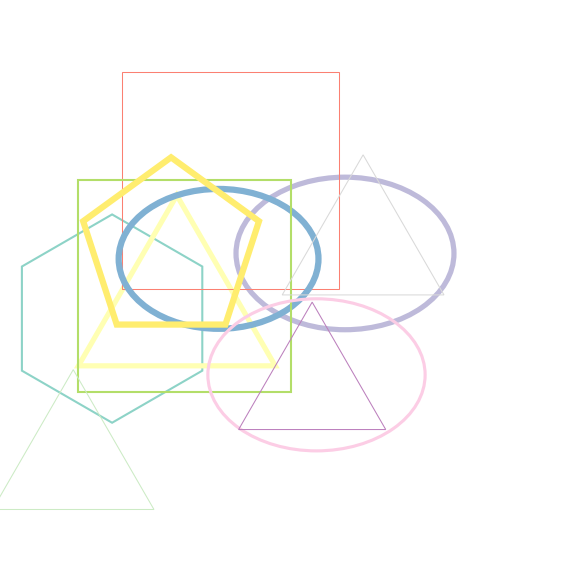[{"shape": "hexagon", "thickness": 1, "radius": 0.9, "center": [0.194, 0.447]}, {"shape": "triangle", "thickness": 2.5, "radius": 0.98, "center": [0.306, 0.464]}, {"shape": "oval", "thickness": 2.5, "radius": 0.94, "center": [0.597, 0.56]}, {"shape": "square", "thickness": 0.5, "radius": 0.94, "center": [0.399, 0.686]}, {"shape": "oval", "thickness": 3, "radius": 0.86, "center": [0.378, 0.551]}, {"shape": "square", "thickness": 1, "radius": 0.92, "center": [0.319, 0.504]}, {"shape": "oval", "thickness": 1.5, "radius": 0.94, "center": [0.548, 0.35]}, {"shape": "triangle", "thickness": 0.5, "radius": 0.81, "center": [0.629, 0.569]}, {"shape": "triangle", "thickness": 0.5, "radius": 0.74, "center": [0.541, 0.329]}, {"shape": "triangle", "thickness": 0.5, "radius": 0.81, "center": [0.127, 0.198]}, {"shape": "pentagon", "thickness": 3, "radius": 0.8, "center": [0.296, 0.567]}]